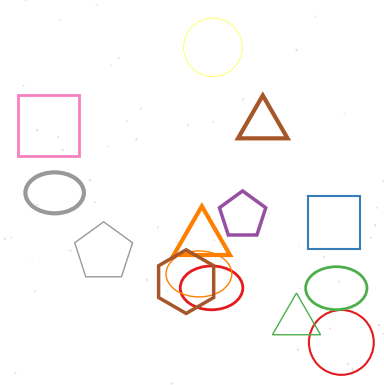[{"shape": "circle", "thickness": 1.5, "radius": 0.42, "center": [0.887, 0.111]}, {"shape": "oval", "thickness": 2, "radius": 0.41, "center": [0.549, 0.252]}, {"shape": "square", "thickness": 1.5, "radius": 0.34, "center": [0.868, 0.422]}, {"shape": "oval", "thickness": 2, "radius": 0.4, "center": [0.873, 0.251]}, {"shape": "triangle", "thickness": 1, "radius": 0.36, "center": [0.77, 0.167]}, {"shape": "pentagon", "thickness": 2.5, "radius": 0.32, "center": [0.63, 0.441]}, {"shape": "triangle", "thickness": 3, "radius": 0.42, "center": [0.524, 0.38]}, {"shape": "oval", "thickness": 1, "radius": 0.43, "center": [0.517, 0.288]}, {"shape": "circle", "thickness": 0.5, "radius": 0.38, "center": [0.553, 0.877]}, {"shape": "hexagon", "thickness": 2.5, "radius": 0.41, "center": [0.483, 0.268]}, {"shape": "triangle", "thickness": 3, "radius": 0.37, "center": [0.683, 0.678]}, {"shape": "square", "thickness": 2, "radius": 0.4, "center": [0.126, 0.674]}, {"shape": "oval", "thickness": 3, "radius": 0.38, "center": [0.142, 0.499]}, {"shape": "pentagon", "thickness": 1, "radius": 0.39, "center": [0.269, 0.345]}]